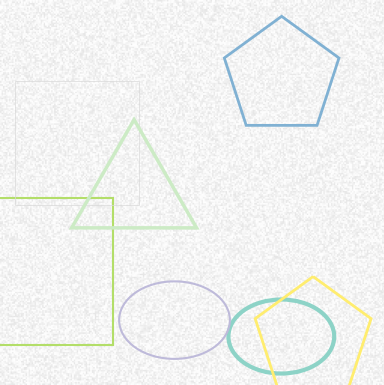[{"shape": "oval", "thickness": 3, "radius": 0.69, "center": [0.731, 0.126]}, {"shape": "oval", "thickness": 1.5, "radius": 0.72, "center": [0.453, 0.169]}, {"shape": "pentagon", "thickness": 2, "radius": 0.78, "center": [0.732, 0.801]}, {"shape": "square", "thickness": 1.5, "radius": 0.95, "center": [0.103, 0.296]}, {"shape": "square", "thickness": 0.5, "radius": 0.81, "center": [0.2, 0.628]}, {"shape": "triangle", "thickness": 2.5, "radius": 0.94, "center": [0.348, 0.502]}, {"shape": "pentagon", "thickness": 2, "radius": 0.79, "center": [0.813, 0.124]}]